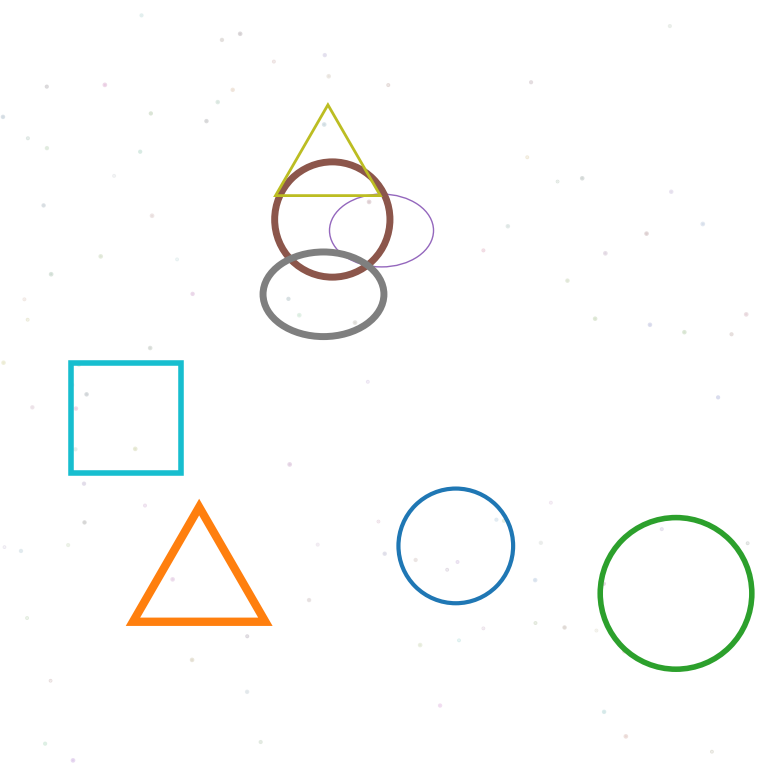[{"shape": "circle", "thickness": 1.5, "radius": 0.37, "center": [0.592, 0.291]}, {"shape": "triangle", "thickness": 3, "radius": 0.5, "center": [0.259, 0.242]}, {"shape": "circle", "thickness": 2, "radius": 0.49, "center": [0.878, 0.229]}, {"shape": "oval", "thickness": 0.5, "radius": 0.34, "center": [0.495, 0.701]}, {"shape": "circle", "thickness": 2.5, "radius": 0.37, "center": [0.432, 0.715]}, {"shape": "oval", "thickness": 2.5, "radius": 0.39, "center": [0.42, 0.618]}, {"shape": "triangle", "thickness": 1, "radius": 0.39, "center": [0.426, 0.785]}, {"shape": "square", "thickness": 2, "radius": 0.36, "center": [0.164, 0.457]}]